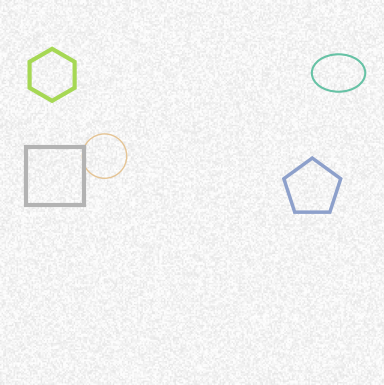[{"shape": "oval", "thickness": 1.5, "radius": 0.35, "center": [0.879, 0.81]}, {"shape": "pentagon", "thickness": 2.5, "radius": 0.39, "center": [0.811, 0.512]}, {"shape": "hexagon", "thickness": 3, "radius": 0.34, "center": [0.135, 0.806]}, {"shape": "circle", "thickness": 1, "radius": 0.29, "center": [0.272, 0.595]}, {"shape": "square", "thickness": 3, "radius": 0.38, "center": [0.143, 0.542]}]